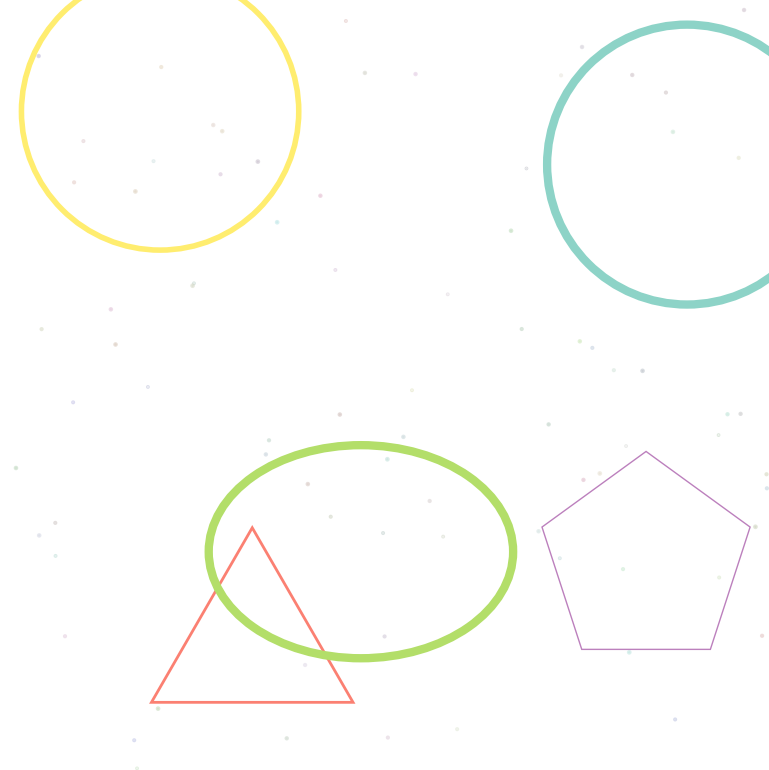[{"shape": "circle", "thickness": 3, "radius": 0.91, "center": [0.892, 0.786]}, {"shape": "triangle", "thickness": 1, "radius": 0.76, "center": [0.328, 0.163]}, {"shape": "oval", "thickness": 3, "radius": 0.99, "center": [0.469, 0.283]}, {"shape": "pentagon", "thickness": 0.5, "radius": 0.71, "center": [0.839, 0.272]}, {"shape": "circle", "thickness": 2, "radius": 0.9, "center": [0.208, 0.855]}]